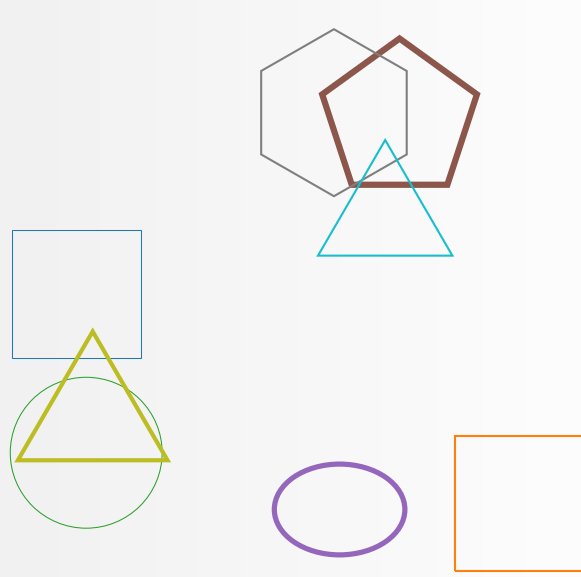[{"shape": "square", "thickness": 0.5, "radius": 0.55, "center": [0.132, 0.49]}, {"shape": "square", "thickness": 1, "radius": 0.58, "center": [0.899, 0.127]}, {"shape": "circle", "thickness": 0.5, "radius": 0.65, "center": [0.148, 0.215]}, {"shape": "oval", "thickness": 2.5, "radius": 0.56, "center": [0.584, 0.117]}, {"shape": "pentagon", "thickness": 3, "radius": 0.7, "center": [0.687, 0.792]}, {"shape": "hexagon", "thickness": 1, "radius": 0.72, "center": [0.575, 0.804]}, {"shape": "triangle", "thickness": 2, "radius": 0.74, "center": [0.159, 0.276]}, {"shape": "triangle", "thickness": 1, "radius": 0.67, "center": [0.663, 0.623]}]